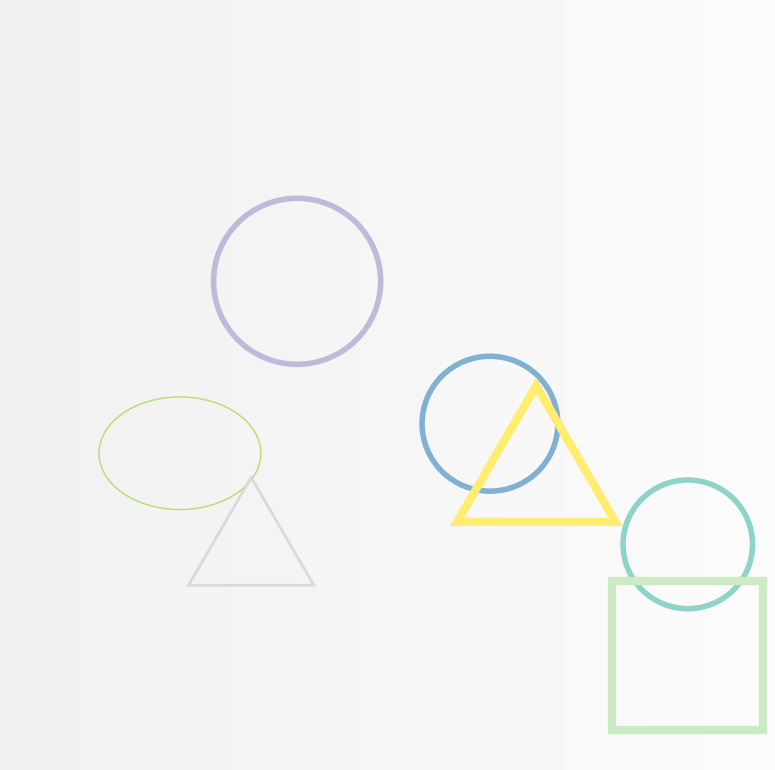[{"shape": "circle", "thickness": 2, "radius": 0.42, "center": [0.887, 0.293]}, {"shape": "circle", "thickness": 2, "radius": 0.54, "center": [0.383, 0.635]}, {"shape": "circle", "thickness": 2, "radius": 0.44, "center": [0.632, 0.45]}, {"shape": "oval", "thickness": 0.5, "radius": 0.52, "center": [0.232, 0.411]}, {"shape": "triangle", "thickness": 1, "radius": 0.47, "center": [0.324, 0.287]}, {"shape": "square", "thickness": 3, "radius": 0.48, "center": [0.887, 0.149]}, {"shape": "triangle", "thickness": 3, "radius": 0.59, "center": [0.692, 0.381]}]